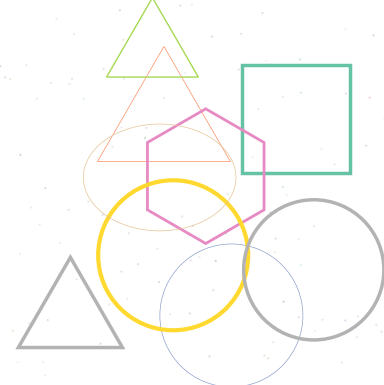[{"shape": "square", "thickness": 2.5, "radius": 0.7, "center": [0.77, 0.69]}, {"shape": "triangle", "thickness": 0.5, "radius": 1.0, "center": [0.426, 0.68]}, {"shape": "circle", "thickness": 0.5, "radius": 0.93, "center": [0.601, 0.181]}, {"shape": "hexagon", "thickness": 2, "radius": 0.87, "center": [0.534, 0.542]}, {"shape": "triangle", "thickness": 1, "radius": 0.69, "center": [0.396, 0.869]}, {"shape": "circle", "thickness": 3, "radius": 0.97, "center": [0.45, 0.337]}, {"shape": "oval", "thickness": 0.5, "radius": 0.99, "center": [0.415, 0.539]}, {"shape": "circle", "thickness": 2.5, "radius": 0.91, "center": [0.815, 0.299]}, {"shape": "triangle", "thickness": 2.5, "radius": 0.78, "center": [0.183, 0.175]}]